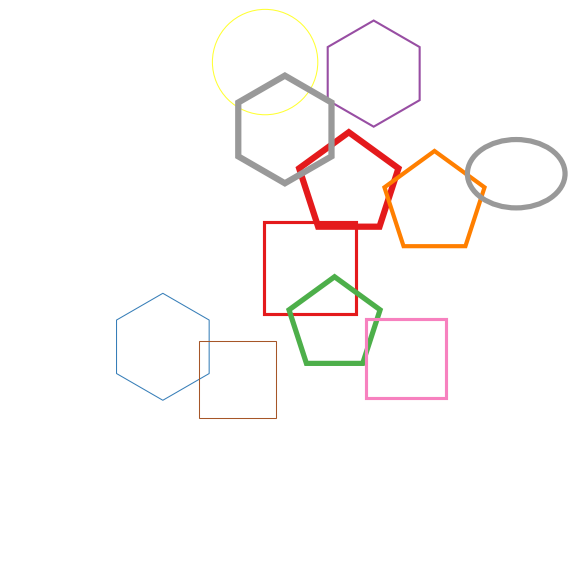[{"shape": "square", "thickness": 1.5, "radius": 0.4, "center": [0.537, 0.535]}, {"shape": "pentagon", "thickness": 3, "radius": 0.45, "center": [0.604, 0.68]}, {"shape": "hexagon", "thickness": 0.5, "radius": 0.46, "center": [0.282, 0.399]}, {"shape": "pentagon", "thickness": 2.5, "radius": 0.41, "center": [0.579, 0.437]}, {"shape": "hexagon", "thickness": 1, "radius": 0.46, "center": [0.647, 0.872]}, {"shape": "pentagon", "thickness": 2, "radius": 0.46, "center": [0.752, 0.647]}, {"shape": "circle", "thickness": 0.5, "radius": 0.46, "center": [0.459, 0.892]}, {"shape": "square", "thickness": 0.5, "radius": 0.33, "center": [0.411, 0.342]}, {"shape": "square", "thickness": 1.5, "radius": 0.34, "center": [0.703, 0.379]}, {"shape": "hexagon", "thickness": 3, "radius": 0.47, "center": [0.493, 0.775]}, {"shape": "oval", "thickness": 2.5, "radius": 0.42, "center": [0.894, 0.698]}]